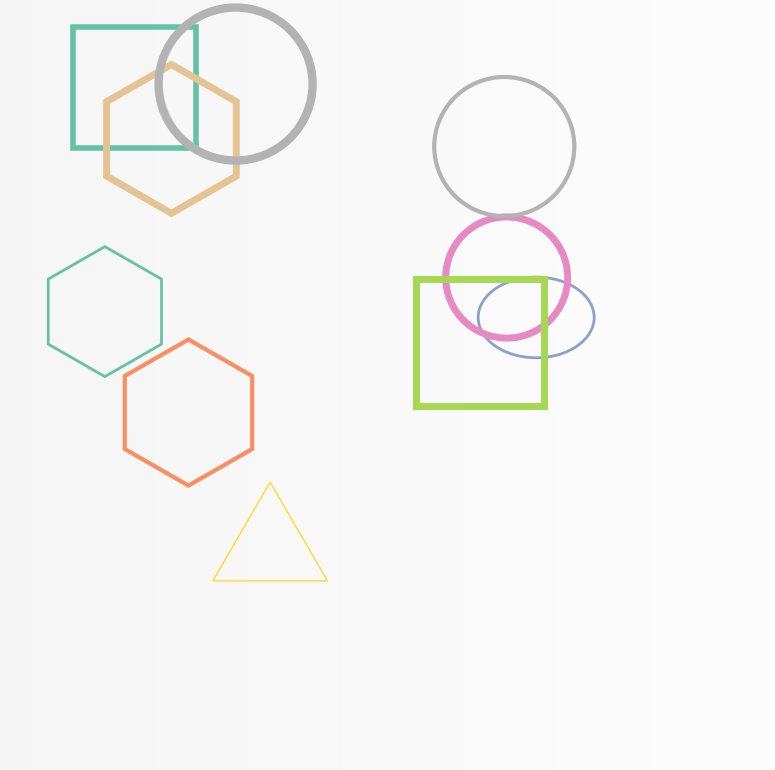[{"shape": "square", "thickness": 2, "radius": 0.39, "center": [0.174, 0.886]}, {"shape": "hexagon", "thickness": 1, "radius": 0.42, "center": [0.135, 0.595]}, {"shape": "hexagon", "thickness": 1.5, "radius": 0.47, "center": [0.243, 0.464]}, {"shape": "oval", "thickness": 1, "radius": 0.37, "center": [0.692, 0.588]}, {"shape": "circle", "thickness": 2.5, "radius": 0.39, "center": [0.654, 0.64]}, {"shape": "square", "thickness": 2.5, "radius": 0.41, "center": [0.62, 0.555]}, {"shape": "triangle", "thickness": 0.5, "radius": 0.43, "center": [0.349, 0.288]}, {"shape": "hexagon", "thickness": 2.5, "radius": 0.48, "center": [0.221, 0.82]}, {"shape": "circle", "thickness": 1.5, "radius": 0.45, "center": [0.651, 0.81]}, {"shape": "circle", "thickness": 3, "radius": 0.5, "center": [0.304, 0.891]}]